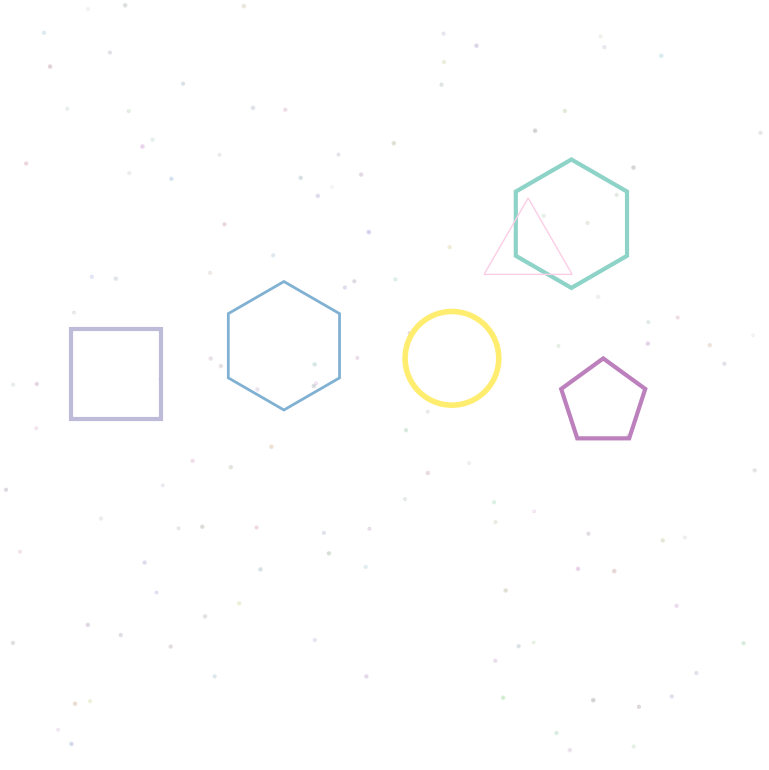[{"shape": "hexagon", "thickness": 1.5, "radius": 0.42, "center": [0.742, 0.709]}, {"shape": "square", "thickness": 1.5, "radius": 0.29, "center": [0.151, 0.515]}, {"shape": "hexagon", "thickness": 1, "radius": 0.42, "center": [0.369, 0.551]}, {"shape": "triangle", "thickness": 0.5, "radius": 0.33, "center": [0.686, 0.677]}, {"shape": "pentagon", "thickness": 1.5, "radius": 0.29, "center": [0.783, 0.477]}, {"shape": "circle", "thickness": 2, "radius": 0.3, "center": [0.587, 0.535]}]